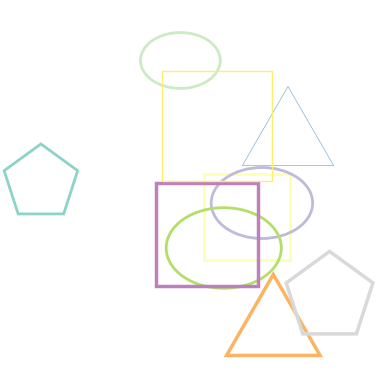[{"shape": "pentagon", "thickness": 2, "radius": 0.5, "center": [0.106, 0.526]}, {"shape": "square", "thickness": 2, "radius": 0.56, "center": [0.642, 0.436]}, {"shape": "oval", "thickness": 2, "radius": 0.66, "center": [0.68, 0.473]}, {"shape": "triangle", "thickness": 0.5, "radius": 0.69, "center": [0.748, 0.638]}, {"shape": "triangle", "thickness": 2.5, "radius": 0.7, "center": [0.71, 0.147]}, {"shape": "oval", "thickness": 2, "radius": 0.75, "center": [0.581, 0.356]}, {"shape": "pentagon", "thickness": 2.5, "radius": 0.59, "center": [0.856, 0.229]}, {"shape": "square", "thickness": 2.5, "radius": 0.66, "center": [0.539, 0.391]}, {"shape": "oval", "thickness": 2, "radius": 0.52, "center": [0.469, 0.843]}, {"shape": "square", "thickness": 1, "radius": 0.72, "center": [0.564, 0.673]}]